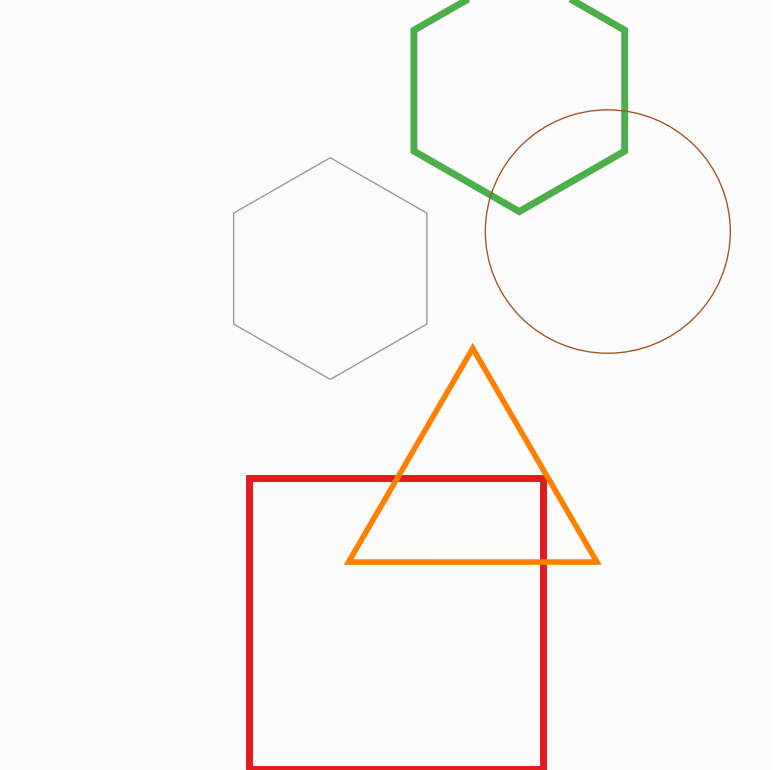[{"shape": "square", "thickness": 2.5, "radius": 0.95, "center": [0.51, 0.19]}, {"shape": "hexagon", "thickness": 2.5, "radius": 0.79, "center": [0.67, 0.882]}, {"shape": "triangle", "thickness": 2, "radius": 0.93, "center": [0.61, 0.363]}, {"shape": "circle", "thickness": 0.5, "radius": 0.79, "center": [0.784, 0.699]}, {"shape": "hexagon", "thickness": 0.5, "radius": 0.72, "center": [0.426, 0.651]}]